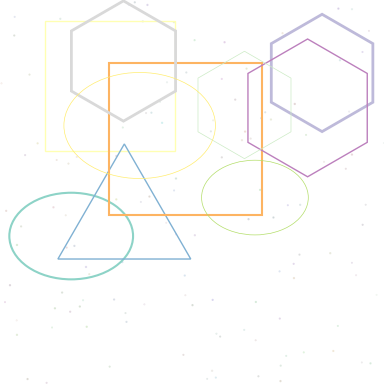[{"shape": "oval", "thickness": 1.5, "radius": 0.8, "center": [0.185, 0.387]}, {"shape": "square", "thickness": 1, "radius": 0.84, "center": [0.286, 0.776]}, {"shape": "hexagon", "thickness": 2, "radius": 0.76, "center": [0.837, 0.811]}, {"shape": "triangle", "thickness": 1, "radius": 1.0, "center": [0.323, 0.427]}, {"shape": "square", "thickness": 1.5, "radius": 0.99, "center": [0.482, 0.639]}, {"shape": "oval", "thickness": 0.5, "radius": 0.69, "center": [0.662, 0.487]}, {"shape": "hexagon", "thickness": 2, "radius": 0.78, "center": [0.321, 0.842]}, {"shape": "hexagon", "thickness": 1, "radius": 0.89, "center": [0.799, 0.72]}, {"shape": "hexagon", "thickness": 0.5, "radius": 0.7, "center": [0.635, 0.727]}, {"shape": "oval", "thickness": 0.5, "radius": 0.98, "center": [0.363, 0.674]}]